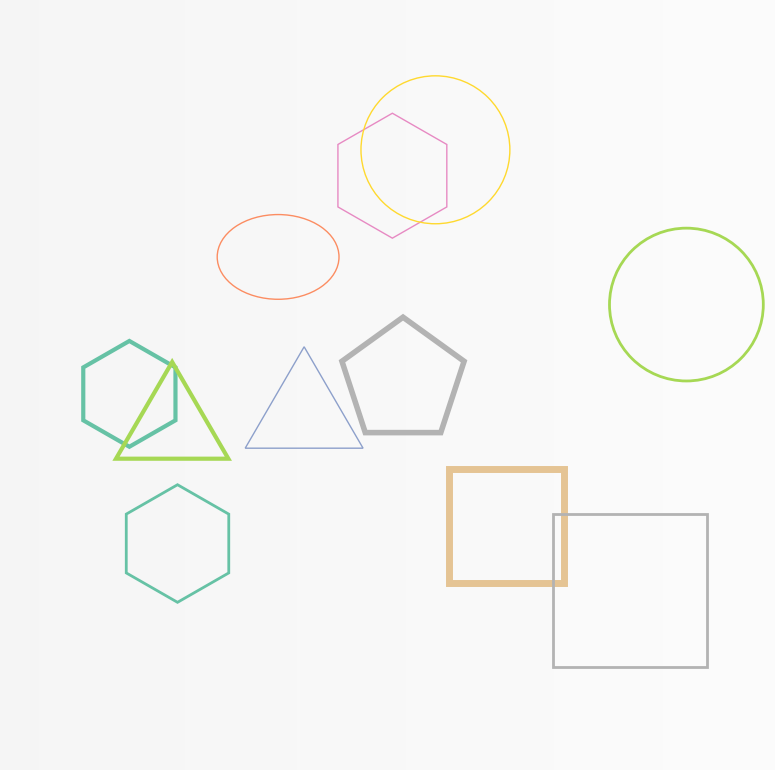[{"shape": "hexagon", "thickness": 1.5, "radius": 0.34, "center": [0.167, 0.488]}, {"shape": "hexagon", "thickness": 1, "radius": 0.38, "center": [0.229, 0.294]}, {"shape": "oval", "thickness": 0.5, "radius": 0.39, "center": [0.359, 0.666]}, {"shape": "triangle", "thickness": 0.5, "radius": 0.44, "center": [0.392, 0.462]}, {"shape": "hexagon", "thickness": 0.5, "radius": 0.41, "center": [0.506, 0.772]}, {"shape": "circle", "thickness": 1, "radius": 0.5, "center": [0.886, 0.604]}, {"shape": "triangle", "thickness": 1.5, "radius": 0.42, "center": [0.222, 0.446]}, {"shape": "circle", "thickness": 0.5, "radius": 0.48, "center": [0.562, 0.805]}, {"shape": "square", "thickness": 2.5, "radius": 0.37, "center": [0.654, 0.317]}, {"shape": "pentagon", "thickness": 2, "radius": 0.41, "center": [0.52, 0.505]}, {"shape": "square", "thickness": 1, "radius": 0.5, "center": [0.813, 0.233]}]